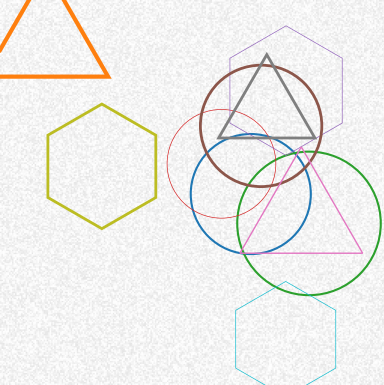[{"shape": "circle", "thickness": 1.5, "radius": 0.78, "center": [0.651, 0.496]}, {"shape": "triangle", "thickness": 3, "radius": 0.93, "center": [0.121, 0.893]}, {"shape": "circle", "thickness": 1.5, "radius": 0.93, "center": [0.803, 0.42]}, {"shape": "circle", "thickness": 0.5, "radius": 0.71, "center": [0.575, 0.575]}, {"shape": "hexagon", "thickness": 0.5, "radius": 0.84, "center": [0.743, 0.765]}, {"shape": "circle", "thickness": 2, "radius": 0.79, "center": [0.678, 0.673]}, {"shape": "triangle", "thickness": 1, "radius": 0.92, "center": [0.783, 0.434]}, {"shape": "triangle", "thickness": 2, "radius": 0.72, "center": [0.693, 0.714]}, {"shape": "hexagon", "thickness": 2, "radius": 0.81, "center": [0.265, 0.568]}, {"shape": "hexagon", "thickness": 0.5, "radius": 0.75, "center": [0.742, 0.119]}]